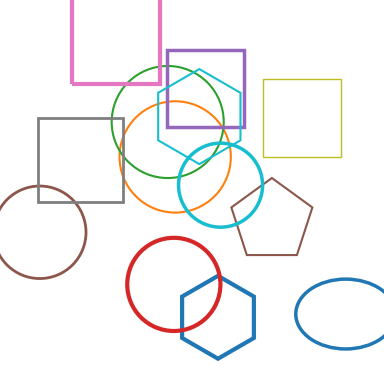[{"shape": "hexagon", "thickness": 3, "radius": 0.54, "center": [0.566, 0.176]}, {"shape": "oval", "thickness": 2.5, "radius": 0.65, "center": [0.898, 0.184]}, {"shape": "circle", "thickness": 1.5, "radius": 0.72, "center": [0.455, 0.592]}, {"shape": "circle", "thickness": 1.5, "radius": 0.73, "center": [0.436, 0.683]}, {"shape": "circle", "thickness": 3, "radius": 0.6, "center": [0.452, 0.261]}, {"shape": "square", "thickness": 2.5, "radius": 0.5, "center": [0.534, 0.769]}, {"shape": "pentagon", "thickness": 1.5, "radius": 0.55, "center": [0.706, 0.427]}, {"shape": "circle", "thickness": 2, "radius": 0.6, "center": [0.103, 0.397]}, {"shape": "square", "thickness": 3, "radius": 0.57, "center": [0.302, 0.898]}, {"shape": "square", "thickness": 2, "radius": 0.55, "center": [0.209, 0.585]}, {"shape": "square", "thickness": 1, "radius": 0.51, "center": [0.784, 0.694]}, {"shape": "hexagon", "thickness": 1.5, "radius": 0.62, "center": [0.518, 0.697]}, {"shape": "circle", "thickness": 2.5, "radius": 0.55, "center": [0.573, 0.519]}]